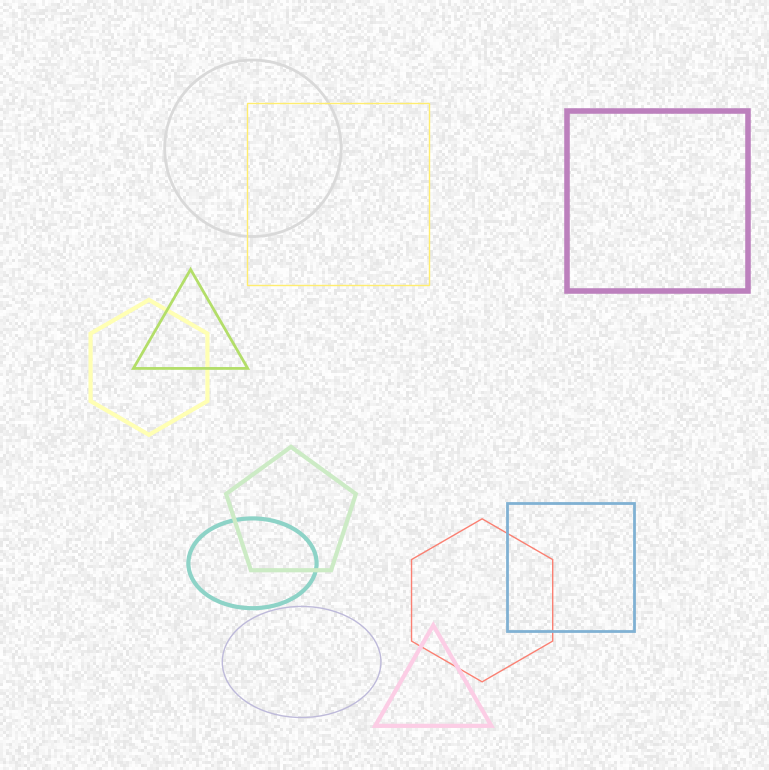[{"shape": "oval", "thickness": 1.5, "radius": 0.42, "center": [0.328, 0.268]}, {"shape": "hexagon", "thickness": 1.5, "radius": 0.44, "center": [0.193, 0.523]}, {"shape": "oval", "thickness": 0.5, "radius": 0.52, "center": [0.392, 0.14]}, {"shape": "hexagon", "thickness": 0.5, "radius": 0.53, "center": [0.626, 0.22]}, {"shape": "square", "thickness": 1, "radius": 0.41, "center": [0.741, 0.264]}, {"shape": "triangle", "thickness": 1, "radius": 0.43, "center": [0.247, 0.564]}, {"shape": "triangle", "thickness": 1.5, "radius": 0.44, "center": [0.563, 0.101]}, {"shape": "circle", "thickness": 1, "radius": 0.57, "center": [0.328, 0.807]}, {"shape": "square", "thickness": 2, "radius": 0.59, "center": [0.854, 0.739]}, {"shape": "pentagon", "thickness": 1.5, "radius": 0.44, "center": [0.378, 0.331]}, {"shape": "square", "thickness": 0.5, "radius": 0.59, "center": [0.439, 0.748]}]